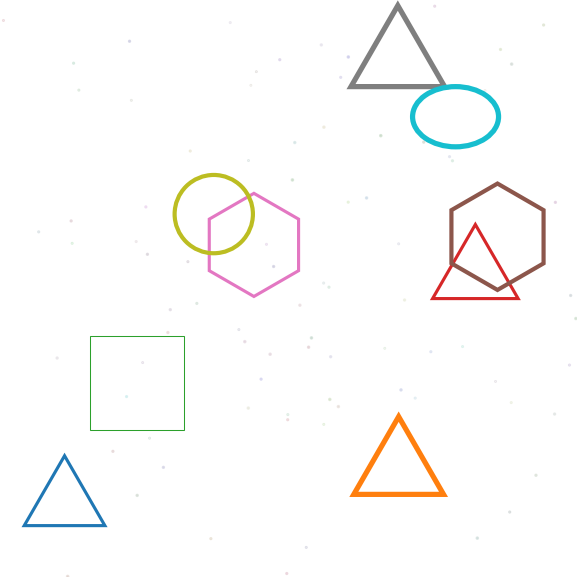[{"shape": "triangle", "thickness": 1.5, "radius": 0.4, "center": [0.112, 0.129]}, {"shape": "triangle", "thickness": 2.5, "radius": 0.45, "center": [0.69, 0.188]}, {"shape": "square", "thickness": 0.5, "radius": 0.41, "center": [0.237, 0.336]}, {"shape": "triangle", "thickness": 1.5, "radius": 0.43, "center": [0.823, 0.525]}, {"shape": "hexagon", "thickness": 2, "radius": 0.46, "center": [0.861, 0.589]}, {"shape": "hexagon", "thickness": 1.5, "radius": 0.45, "center": [0.44, 0.575]}, {"shape": "triangle", "thickness": 2.5, "radius": 0.47, "center": [0.689, 0.896]}, {"shape": "circle", "thickness": 2, "radius": 0.34, "center": [0.37, 0.628]}, {"shape": "oval", "thickness": 2.5, "radius": 0.37, "center": [0.789, 0.797]}]